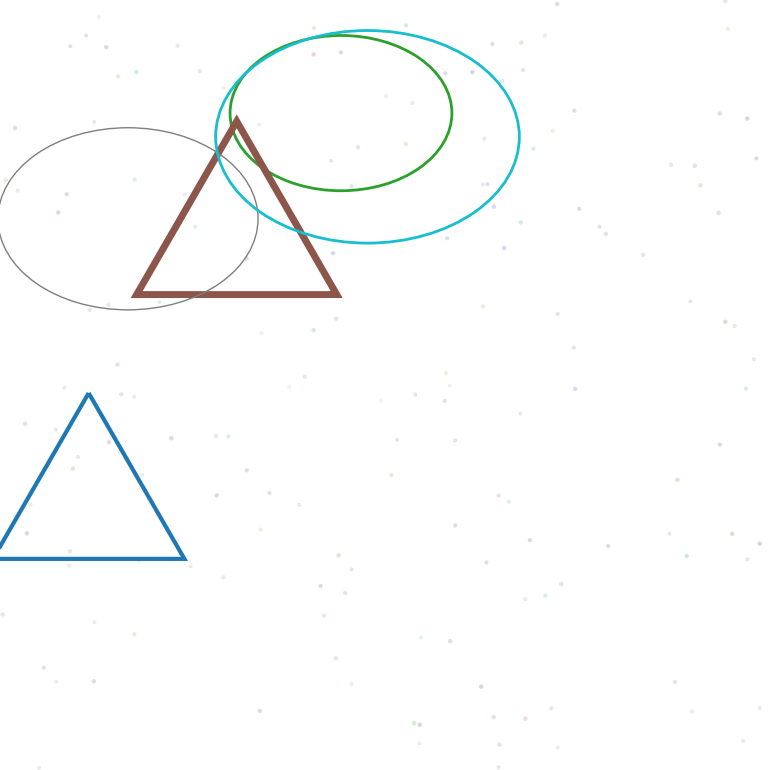[{"shape": "triangle", "thickness": 1.5, "radius": 0.72, "center": [0.115, 0.346]}, {"shape": "oval", "thickness": 1, "radius": 0.72, "center": [0.443, 0.853]}, {"shape": "triangle", "thickness": 2.5, "radius": 0.75, "center": [0.307, 0.692]}, {"shape": "oval", "thickness": 0.5, "radius": 0.84, "center": [0.166, 0.716]}, {"shape": "oval", "thickness": 1, "radius": 0.99, "center": [0.477, 0.822]}]